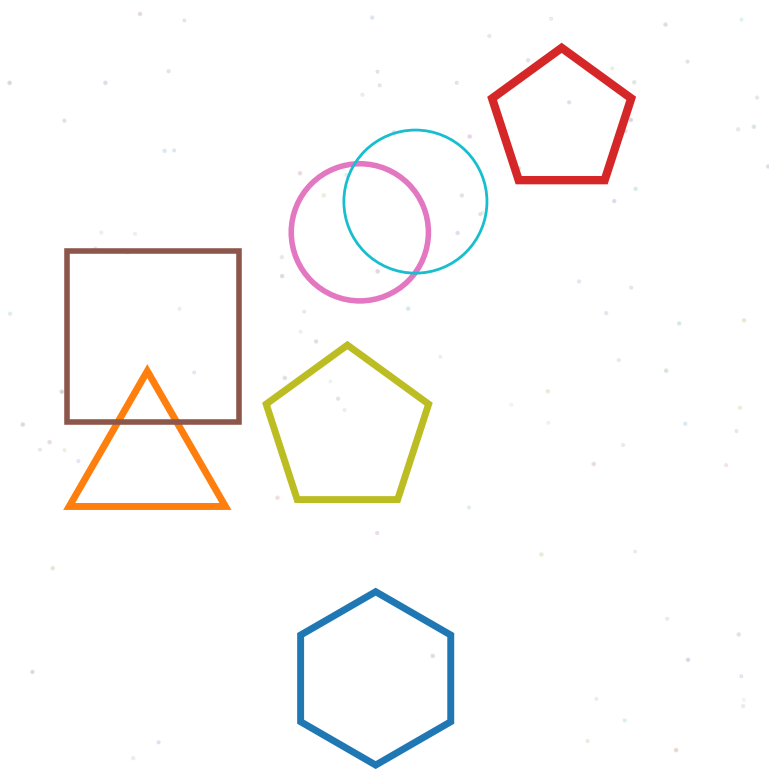[{"shape": "hexagon", "thickness": 2.5, "radius": 0.56, "center": [0.488, 0.119]}, {"shape": "triangle", "thickness": 2.5, "radius": 0.59, "center": [0.191, 0.401]}, {"shape": "pentagon", "thickness": 3, "radius": 0.47, "center": [0.729, 0.843]}, {"shape": "square", "thickness": 2, "radius": 0.56, "center": [0.198, 0.563]}, {"shape": "circle", "thickness": 2, "radius": 0.45, "center": [0.467, 0.698]}, {"shape": "pentagon", "thickness": 2.5, "radius": 0.55, "center": [0.451, 0.441]}, {"shape": "circle", "thickness": 1, "radius": 0.46, "center": [0.539, 0.738]}]